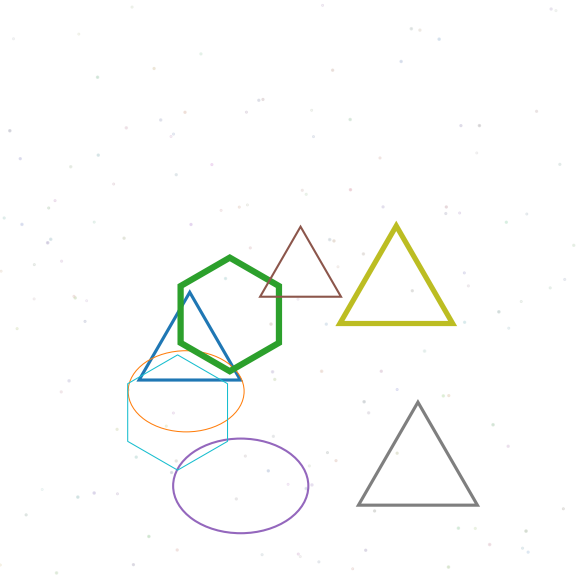[{"shape": "triangle", "thickness": 1.5, "radius": 0.51, "center": [0.329, 0.392]}, {"shape": "oval", "thickness": 0.5, "radius": 0.5, "center": [0.322, 0.322]}, {"shape": "hexagon", "thickness": 3, "radius": 0.49, "center": [0.398, 0.455]}, {"shape": "oval", "thickness": 1, "radius": 0.59, "center": [0.417, 0.158]}, {"shape": "triangle", "thickness": 1, "radius": 0.4, "center": [0.52, 0.526]}, {"shape": "triangle", "thickness": 1.5, "radius": 0.59, "center": [0.724, 0.184]}, {"shape": "triangle", "thickness": 2.5, "radius": 0.56, "center": [0.686, 0.495]}, {"shape": "hexagon", "thickness": 0.5, "radius": 0.5, "center": [0.308, 0.285]}]